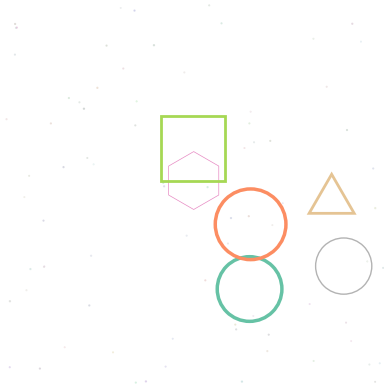[{"shape": "circle", "thickness": 2.5, "radius": 0.42, "center": [0.648, 0.249]}, {"shape": "circle", "thickness": 2.5, "radius": 0.46, "center": [0.651, 0.417]}, {"shape": "hexagon", "thickness": 0.5, "radius": 0.38, "center": [0.503, 0.531]}, {"shape": "square", "thickness": 2, "radius": 0.42, "center": [0.501, 0.614]}, {"shape": "triangle", "thickness": 2, "radius": 0.34, "center": [0.861, 0.48]}, {"shape": "circle", "thickness": 1, "radius": 0.36, "center": [0.893, 0.309]}]